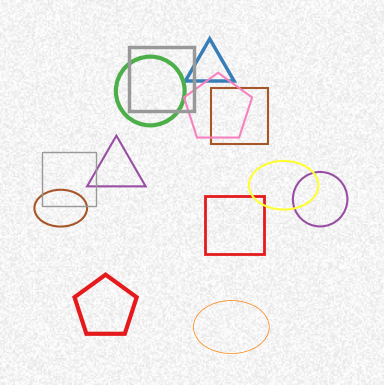[{"shape": "square", "thickness": 2, "radius": 0.38, "center": [0.608, 0.416]}, {"shape": "pentagon", "thickness": 3, "radius": 0.42, "center": [0.274, 0.202]}, {"shape": "triangle", "thickness": 2.5, "radius": 0.37, "center": [0.545, 0.826]}, {"shape": "circle", "thickness": 3, "radius": 0.45, "center": [0.39, 0.764]}, {"shape": "circle", "thickness": 1.5, "radius": 0.35, "center": [0.832, 0.483]}, {"shape": "triangle", "thickness": 1.5, "radius": 0.44, "center": [0.302, 0.56]}, {"shape": "oval", "thickness": 0.5, "radius": 0.49, "center": [0.601, 0.15]}, {"shape": "oval", "thickness": 1.5, "radius": 0.45, "center": [0.737, 0.519]}, {"shape": "oval", "thickness": 1.5, "radius": 0.34, "center": [0.158, 0.459]}, {"shape": "square", "thickness": 1.5, "radius": 0.37, "center": [0.621, 0.699]}, {"shape": "pentagon", "thickness": 1.5, "radius": 0.47, "center": [0.566, 0.718]}, {"shape": "square", "thickness": 2.5, "radius": 0.42, "center": [0.419, 0.795]}, {"shape": "square", "thickness": 1, "radius": 0.35, "center": [0.18, 0.535]}]